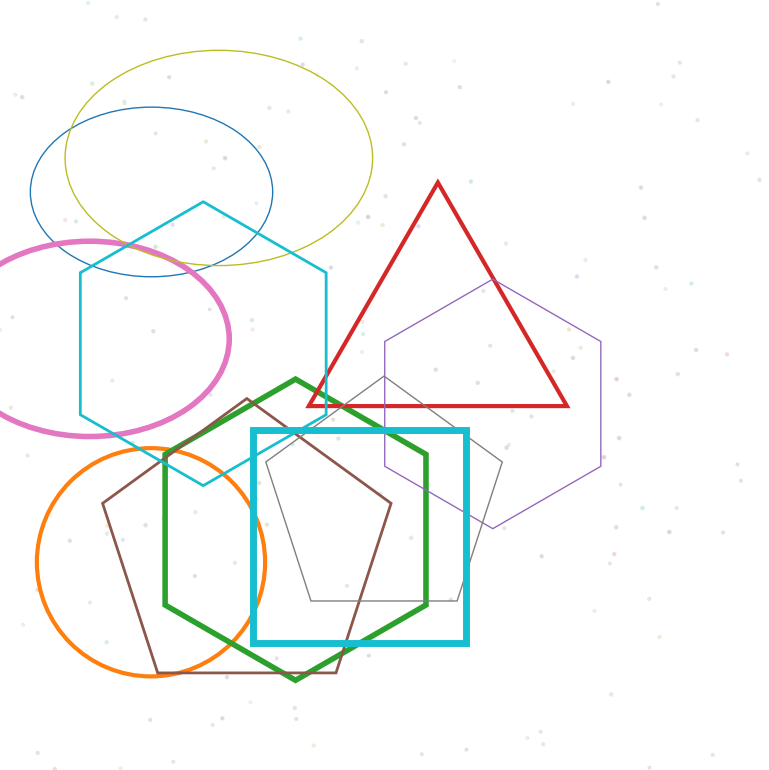[{"shape": "oval", "thickness": 0.5, "radius": 0.79, "center": [0.197, 0.751]}, {"shape": "circle", "thickness": 1.5, "radius": 0.74, "center": [0.196, 0.27]}, {"shape": "hexagon", "thickness": 2, "radius": 0.98, "center": [0.384, 0.312]}, {"shape": "triangle", "thickness": 1.5, "radius": 0.97, "center": [0.569, 0.569]}, {"shape": "hexagon", "thickness": 0.5, "radius": 0.81, "center": [0.64, 0.475]}, {"shape": "pentagon", "thickness": 1, "radius": 0.98, "center": [0.321, 0.285]}, {"shape": "oval", "thickness": 2, "radius": 0.91, "center": [0.117, 0.56]}, {"shape": "pentagon", "thickness": 0.5, "radius": 0.81, "center": [0.499, 0.35]}, {"shape": "oval", "thickness": 0.5, "radius": 1.0, "center": [0.284, 0.795]}, {"shape": "hexagon", "thickness": 1, "radius": 0.92, "center": [0.264, 0.554]}, {"shape": "square", "thickness": 2.5, "radius": 0.69, "center": [0.467, 0.303]}]